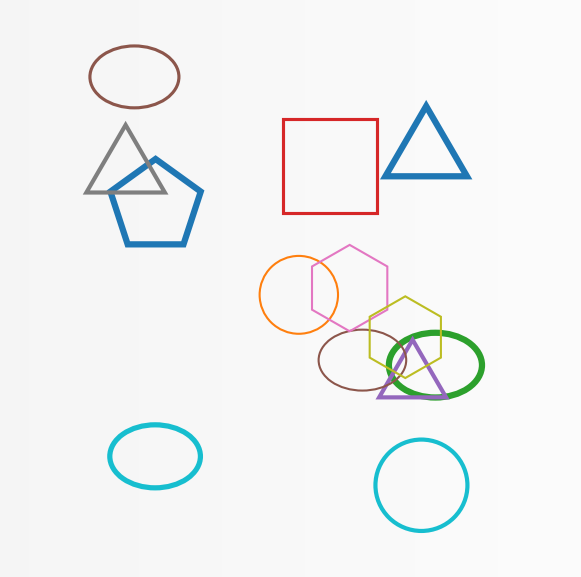[{"shape": "triangle", "thickness": 3, "radius": 0.4, "center": [0.733, 0.734]}, {"shape": "pentagon", "thickness": 3, "radius": 0.41, "center": [0.268, 0.642]}, {"shape": "circle", "thickness": 1, "radius": 0.34, "center": [0.514, 0.489]}, {"shape": "oval", "thickness": 3, "radius": 0.4, "center": [0.749, 0.367]}, {"shape": "square", "thickness": 1.5, "radius": 0.41, "center": [0.568, 0.712]}, {"shape": "triangle", "thickness": 2, "radius": 0.33, "center": [0.71, 0.344]}, {"shape": "oval", "thickness": 1.5, "radius": 0.38, "center": [0.231, 0.866]}, {"shape": "oval", "thickness": 1, "radius": 0.38, "center": [0.624, 0.376]}, {"shape": "hexagon", "thickness": 1, "radius": 0.37, "center": [0.602, 0.5]}, {"shape": "triangle", "thickness": 2, "radius": 0.39, "center": [0.216, 0.705]}, {"shape": "hexagon", "thickness": 1, "radius": 0.35, "center": [0.697, 0.415]}, {"shape": "oval", "thickness": 2.5, "radius": 0.39, "center": [0.267, 0.209]}, {"shape": "circle", "thickness": 2, "radius": 0.4, "center": [0.725, 0.159]}]